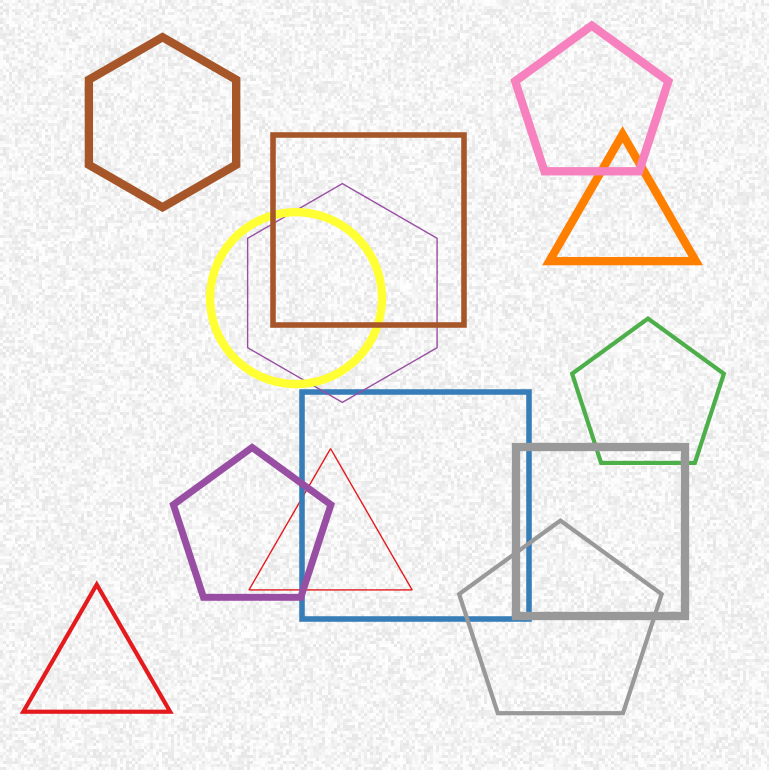[{"shape": "triangle", "thickness": 0.5, "radius": 0.61, "center": [0.429, 0.295]}, {"shape": "triangle", "thickness": 1.5, "radius": 0.55, "center": [0.126, 0.131]}, {"shape": "square", "thickness": 2, "radius": 0.74, "center": [0.539, 0.343]}, {"shape": "pentagon", "thickness": 1.5, "radius": 0.52, "center": [0.842, 0.483]}, {"shape": "pentagon", "thickness": 2.5, "radius": 0.54, "center": [0.327, 0.311]}, {"shape": "hexagon", "thickness": 0.5, "radius": 0.71, "center": [0.445, 0.619]}, {"shape": "triangle", "thickness": 3, "radius": 0.55, "center": [0.809, 0.716]}, {"shape": "circle", "thickness": 3, "radius": 0.56, "center": [0.384, 0.613]}, {"shape": "square", "thickness": 2, "radius": 0.62, "center": [0.478, 0.701]}, {"shape": "hexagon", "thickness": 3, "radius": 0.55, "center": [0.211, 0.841]}, {"shape": "pentagon", "thickness": 3, "radius": 0.52, "center": [0.769, 0.862]}, {"shape": "square", "thickness": 3, "radius": 0.55, "center": [0.78, 0.31]}, {"shape": "pentagon", "thickness": 1.5, "radius": 0.69, "center": [0.728, 0.186]}]